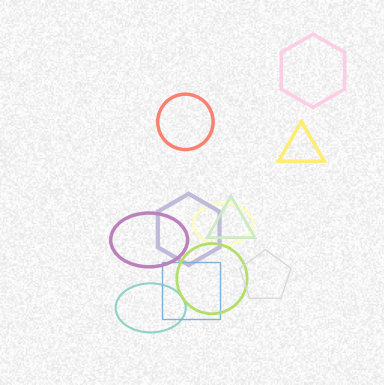[{"shape": "oval", "thickness": 1.5, "radius": 0.46, "center": [0.391, 0.2]}, {"shape": "oval", "thickness": 1.5, "radius": 0.39, "center": [0.58, 0.418]}, {"shape": "hexagon", "thickness": 3, "radius": 0.46, "center": [0.49, 0.404]}, {"shape": "circle", "thickness": 2.5, "radius": 0.36, "center": [0.482, 0.683]}, {"shape": "square", "thickness": 1, "radius": 0.37, "center": [0.496, 0.246]}, {"shape": "circle", "thickness": 2, "radius": 0.46, "center": [0.551, 0.276]}, {"shape": "hexagon", "thickness": 2.5, "radius": 0.48, "center": [0.813, 0.816]}, {"shape": "pentagon", "thickness": 1, "radius": 0.35, "center": [0.689, 0.282]}, {"shape": "oval", "thickness": 2.5, "radius": 0.5, "center": [0.387, 0.377]}, {"shape": "triangle", "thickness": 2, "radius": 0.36, "center": [0.6, 0.419]}, {"shape": "triangle", "thickness": 2.5, "radius": 0.34, "center": [0.783, 0.616]}]